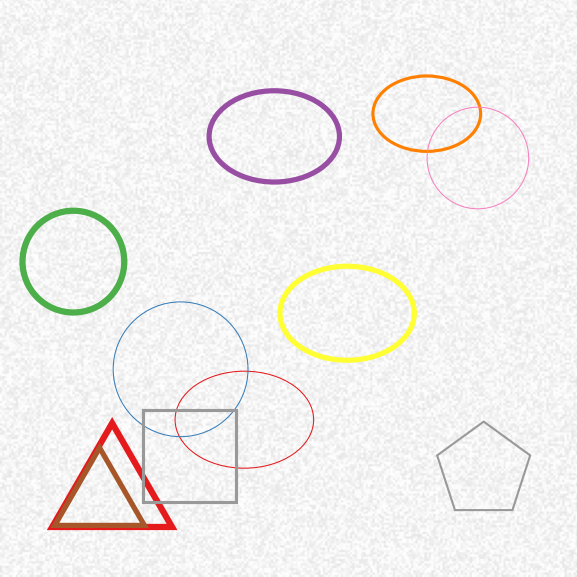[{"shape": "oval", "thickness": 0.5, "radius": 0.6, "center": [0.423, 0.272]}, {"shape": "triangle", "thickness": 3, "radius": 0.6, "center": [0.194, 0.146]}, {"shape": "circle", "thickness": 0.5, "radius": 0.58, "center": [0.313, 0.36]}, {"shape": "circle", "thickness": 3, "radius": 0.44, "center": [0.127, 0.546]}, {"shape": "oval", "thickness": 2.5, "radius": 0.56, "center": [0.475, 0.763]}, {"shape": "oval", "thickness": 1.5, "radius": 0.47, "center": [0.739, 0.802]}, {"shape": "oval", "thickness": 2.5, "radius": 0.58, "center": [0.601, 0.457]}, {"shape": "triangle", "thickness": 2.5, "radius": 0.45, "center": [0.172, 0.134]}, {"shape": "circle", "thickness": 0.5, "radius": 0.44, "center": [0.828, 0.726]}, {"shape": "square", "thickness": 1.5, "radius": 0.4, "center": [0.329, 0.209]}, {"shape": "pentagon", "thickness": 1, "radius": 0.42, "center": [0.838, 0.184]}]